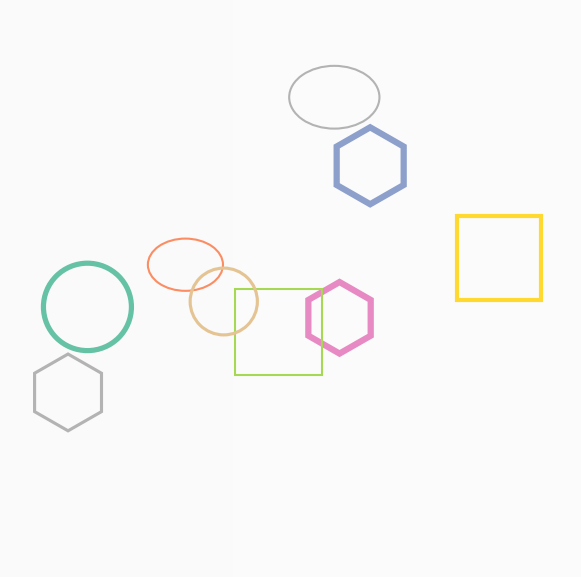[{"shape": "circle", "thickness": 2.5, "radius": 0.38, "center": [0.15, 0.468]}, {"shape": "oval", "thickness": 1, "radius": 0.32, "center": [0.319, 0.541]}, {"shape": "hexagon", "thickness": 3, "radius": 0.33, "center": [0.637, 0.712]}, {"shape": "hexagon", "thickness": 3, "radius": 0.31, "center": [0.584, 0.449]}, {"shape": "square", "thickness": 1, "radius": 0.37, "center": [0.479, 0.424]}, {"shape": "square", "thickness": 2, "radius": 0.36, "center": [0.858, 0.552]}, {"shape": "circle", "thickness": 1.5, "radius": 0.29, "center": [0.385, 0.477]}, {"shape": "hexagon", "thickness": 1.5, "radius": 0.33, "center": [0.117, 0.32]}, {"shape": "oval", "thickness": 1, "radius": 0.39, "center": [0.575, 0.831]}]